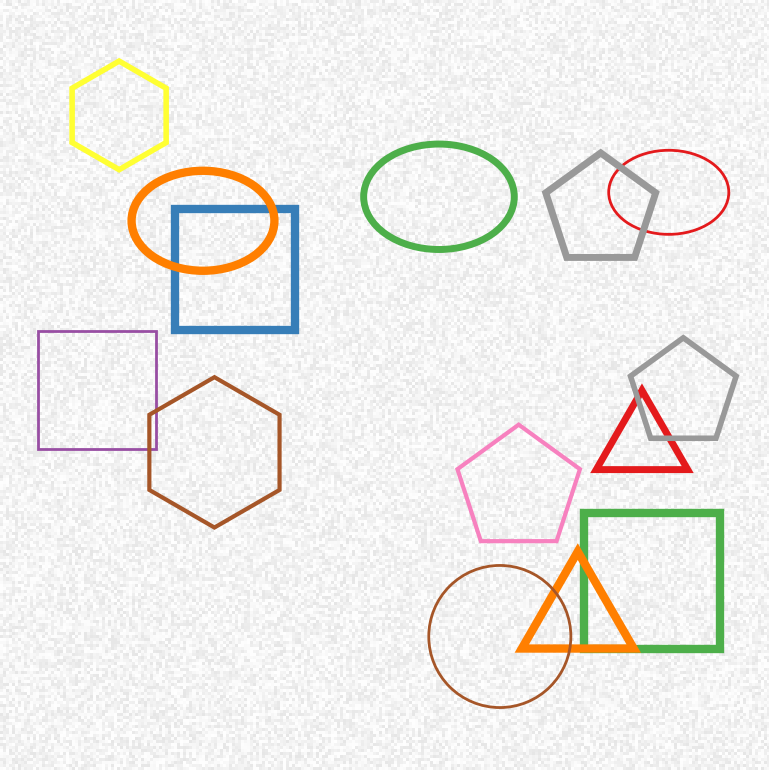[{"shape": "oval", "thickness": 1, "radius": 0.39, "center": [0.869, 0.75]}, {"shape": "triangle", "thickness": 2.5, "radius": 0.34, "center": [0.834, 0.424]}, {"shape": "square", "thickness": 3, "radius": 0.39, "center": [0.305, 0.65]}, {"shape": "oval", "thickness": 2.5, "radius": 0.49, "center": [0.57, 0.744]}, {"shape": "square", "thickness": 3, "radius": 0.44, "center": [0.847, 0.245]}, {"shape": "square", "thickness": 1, "radius": 0.38, "center": [0.126, 0.494]}, {"shape": "triangle", "thickness": 3, "radius": 0.42, "center": [0.75, 0.2]}, {"shape": "oval", "thickness": 3, "radius": 0.46, "center": [0.264, 0.713]}, {"shape": "hexagon", "thickness": 2, "radius": 0.35, "center": [0.155, 0.85]}, {"shape": "circle", "thickness": 1, "radius": 0.46, "center": [0.649, 0.173]}, {"shape": "hexagon", "thickness": 1.5, "radius": 0.49, "center": [0.279, 0.413]}, {"shape": "pentagon", "thickness": 1.5, "radius": 0.42, "center": [0.674, 0.365]}, {"shape": "pentagon", "thickness": 2, "radius": 0.36, "center": [0.887, 0.489]}, {"shape": "pentagon", "thickness": 2.5, "radius": 0.38, "center": [0.78, 0.726]}]